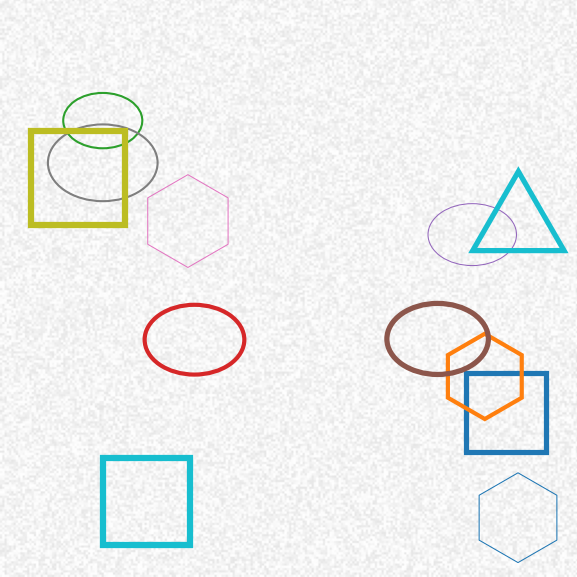[{"shape": "hexagon", "thickness": 0.5, "radius": 0.39, "center": [0.897, 0.103]}, {"shape": "square", "thickness": 2.5, "radius": 0.35, "center": [0.877, 0.285]}, {"shape": "hexagon", "thickness": 2, "radius": 0.37, "center": [0.84, 0.347]}, {"shape": "oval", "thickness": 1, "radius": 0.34, "center": [0.178, 0.79]}, {"shape": "oval", "thickness": 2, "radius": 0.43, "center": [0.337, 0.411]}, {"shape": "oval", "thickness": 0.5, "radius": 0.38, "center": [0.818, 0.593]}, {"shape": "oval", "thickness": 2.5, "radius": 0.44, "center": [0.758, 0.412]}, {"shape": "hexagon", "thickness": 0.5, "radius": 0.4, "center": [0.325, 0.616]}, {"shape": "oval", "thickness": 1, "radius": 0.47, "center": [0.178, 0.717]}, {"shape": "square", "thickness": 3, "radius": 0.41, "center": [0.135, 0.691]}, {"shape": "square", "thickness": 3, "radius": 0.38, "center": [0.254, 0.13]}, {"shape": "triangle", "thickness": 2.5, "radius": 0.46, "center": [0.898, 0.611]}]